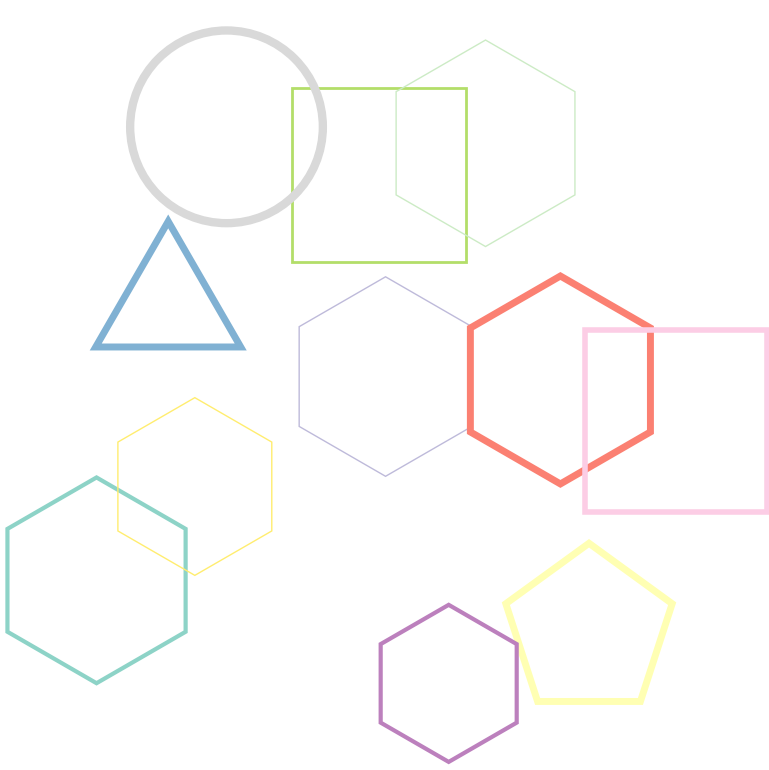[{"shape": "hexagon", "thickness": 1.5, "radius": 0.67, "center": [0.125, 0.246]}, {"shape": "pentagon", "thickness": 2.5, "radius": 0.57, "center": [0.765, 0.181]}, {"shape": "hexagon", "thickness": 0.5, "radius": 0.65, "center": [0.501, 0.511]}, {"shape": "hexagon", "thickness": 2.5, "radius": 0.68, "center": [0.728, 0.507]}, {"shape": "triangle", "thickness": 2.5, "radius": 0.54, "center": [0.218, 0.604]}, {"shape": "square", "thickness": 1, "radius": 0.56, "center": [0.493, 0.773]}, {"shape": "square", "thickness": 2, "radius": 0.59, "center": [0.878, 0.453]}, {"shape": "circle", "thickness": 3, "radius": 0.63, "center": [0.294, 0.835]}, {"shape": "hexagon", "thickness": 1.5, "radius": 0.51, "center": [0.583, 0.113]}, {"shape": "hexagon", "thickness": 0.5, "radius": 0.67, "center": [0.631, 0.814]}, {"shape": "hexagon", "thickness": 0.5, "radius": 0.58, "center": [0.253, 0.368]}]